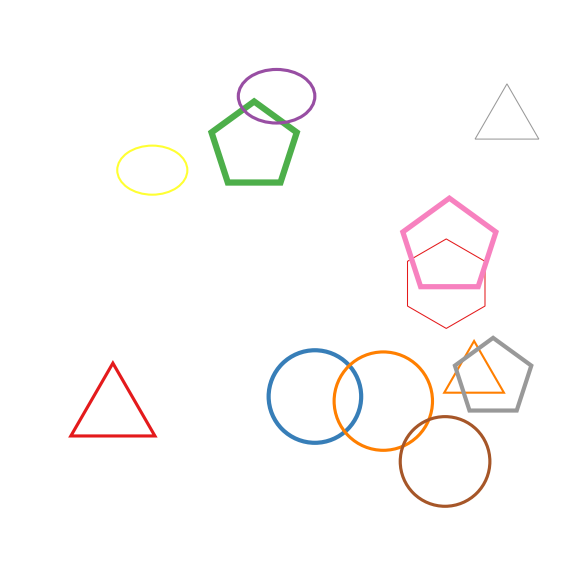[{"shape": "triangle", "thickness": 1.5, "radius": 0.42, "center": [0.195, 0.286]}, {"shape": "hexagon", "thickness": 0.5, "radius": 0.39, "center": [0.773, 0.508]}, {"shape": "circle", "thickness": 2, "radius": 0.4, "center": [0.545, 0.313]}, {"shape": "pentagon", "thickness": 3, "radius": 0.39, "center": [0.44, 0.746]}, {"shape": "oval", "thickness": 1.5, "radius": 0.33, "center": [0.479, 0.832]}, {"shape": "circle", "thickness": 1.5, "radius": 0.43, "center": [0.664, 0.305]}, {"shape": "triangle", "thickness": 1, "radius": 0.3, "center": [0.821, 0.349]}, {"shape": "oval", "thickness": 1, "radius": 0.3, "center": [0.264, 0.704]}, {"shape": "circle", "thickness": 1.5, "radius": 0.39, "center": [0.771, 0.2]}, {"shape": "pentagon", "thickness": 2.5, "radius": 0.42, "center": [0.778, 0.571]}, {"shape": "pentagon", "thickness": 2, "radius": 0.35, "center": [0.854, 0.345]}, {"shape": "triangle", "thickness": 0.5, "radius": 0.32, "center": [0.878, 0.79]}]